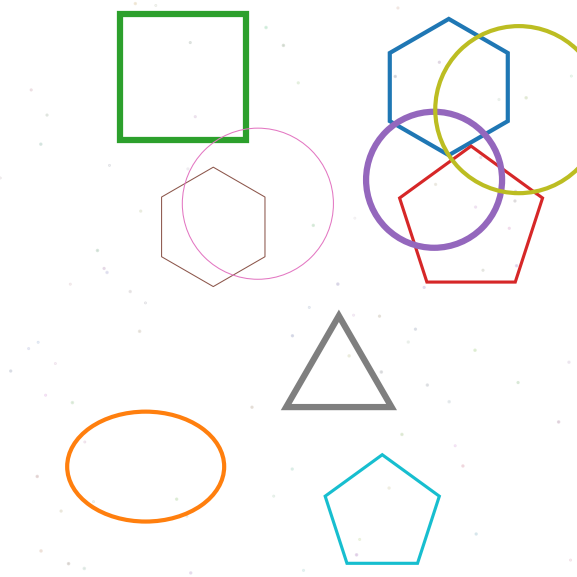[{"shape": "hexagon", "thickness": 2, "radius": 0.59, "center": [0.777, 0.848]}, {"shape": "oval", "thickness": 2, "radius": 0.68, "center": [0.252, 0.191]}, {"shape": "square", "thickness": 3, "radius": 0.55, "center": [0.317, 0.866]}, {"shape": "pentagon", "thickness": 1.5, "radius": 0.65, "center": [0.816, 0.616]}, {"shape": "circle", "thickness": 3, "radius": 0.59, "center": [0.752, 0.688]}, {"shape": "hexagon", "thickness": 0.5, "radius": 0.52, "center": [0.369, 0.606]}, {"shape": "circle", "thickness": 0.5, "radius": 0.65, "center": [0.447, 0.646]}, {"shape": "triangle", "thickness": 3, "radius": 0.53, "center": [0.587, 0.347]}, {"shape": "circle", "thickness": 2, "radius": 0.72, "center": [0.898, 0.809]}, {"shape": "pentagon", "thickness": 1.5, "radius": 0.52, "center": [0.662, 0.108]}]